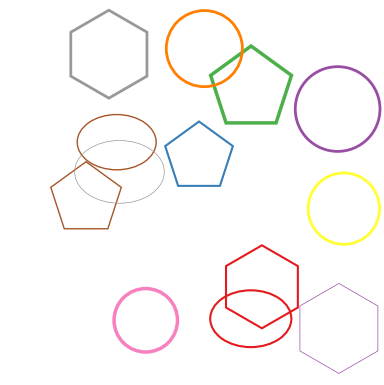[{"shape": "oval", "thickness": 1.5, "radius": 0.53, "center": [0.651, 0.172]}, {"shape": "hexagon", "thickness": 1.5, "radius": 0.54, "center": [0.68, 0.255]}, {"shape": "pentagon", "thickness": 1.5, "radius": 0.46, "center": [0.517, 0.592]}, {"shape": "pentagon", "thickness": 2.5, "radius": 0.55, "center": [0.652, 0.77]}, {"shape": "hexagon", "thickness": 0.5, "radius": 0.58, "center": [0.88, 0.147]}, {"shape": "circle", "thickness": 2, "radius": 0.55, "center": [0.877, 0.717]}, {"shape": "circle", "thickness": 2, "radius": 0.49, "center": [0.531, 0.874]}, {"shape": "circle", "thickness": 2, "radius": 0.46, "center": [0.893, 0.458]}, {"shape": "pentagon", "thickness": 1, "radius": 0.48, "center": [0.224, 0.484]}, {"shape": "oval", "thickness": 1, "radius": 0.51, "center": [0.303, 0.631]}, {"shape": "circle", "thickness": 2.5, "radius": 0.41, "center": [0.379, 0.168]}, {"shape": "hexagon", "thickness": 2, "radius": 0.57, "center": [0.283, 0.859]}, {"shape": "oval", "thickness": 0.5, "radius": 0.58, "center": [0.31, 0.554]}]